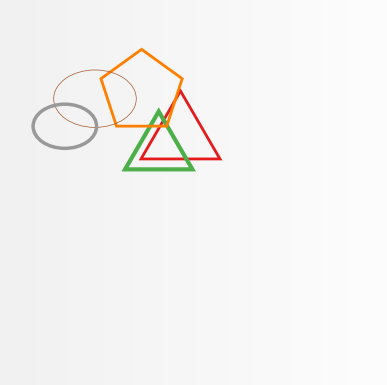[{"shape": "triangle", "thickness": 2, "radius": 0.59, "center": [0.466, 0.646]}, {"shape": "triangle", "thickness": 3, "radius": 0.5, "center": [0.41, 0.61]}, {"shape": "pentagon", "thickness": 2, "radius": 0.55, "center": [0.365, 0.762]}, {"shape": "oval", "thickness": 0.5, "radius": 0.53, "center": [0.245, 0.744]}, {"shape": "oval", "thickness": 2.5, "radius": 0.41, "center": [0.167, 0.672]}]